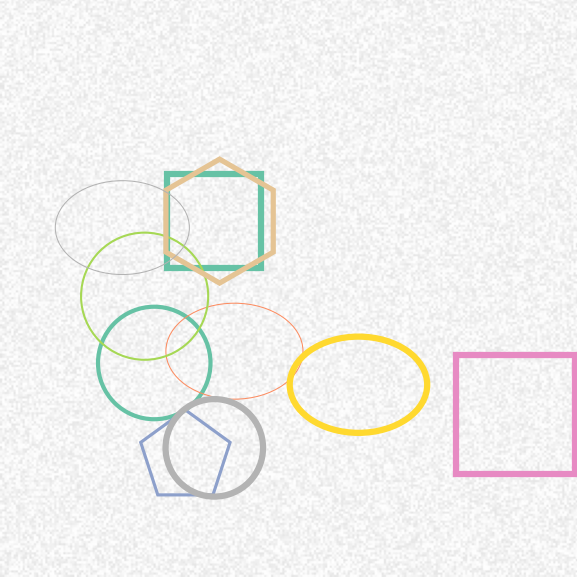[{"shape": "circle", "thickness": 2, "radius": 0.49, "center": [0.267, 0.371]}, {"shape": "square", "thickness": 3, "radius": 0.41, "center": [0.37, 0.617]}, {"shape": "oval", "thickness": 0.5, "radius": 0.59, "center": [0.406, 0.391]}, {"shape": "pentagon", "thickness": 1.5, "radius": 0.41, "center": [0.321, 0.208]}, {"shape": "square", "thickness": 3, "radius": 0.52, "center": [0.893, 0.281]}, {"shape": "circle", "thickness": 1, "radius": 0.55, "center": [0.25, 0.486]}, {"shape": "oval", "thickness": 3, "radius": 0.6, "center": [0.621, 0.333]}, {"shape": "hexagon", "thickness": 2.5, "radius": 0.54, "center": [0.38, 0.616]}, {"shape": "oval", "thickness": 0.5, "radius": 0.58, "center": [0.212, 0.605]}, {"shape": "circle", "thickness": 3, "radius": 0.42, "center": [0.371, 0.224]}]